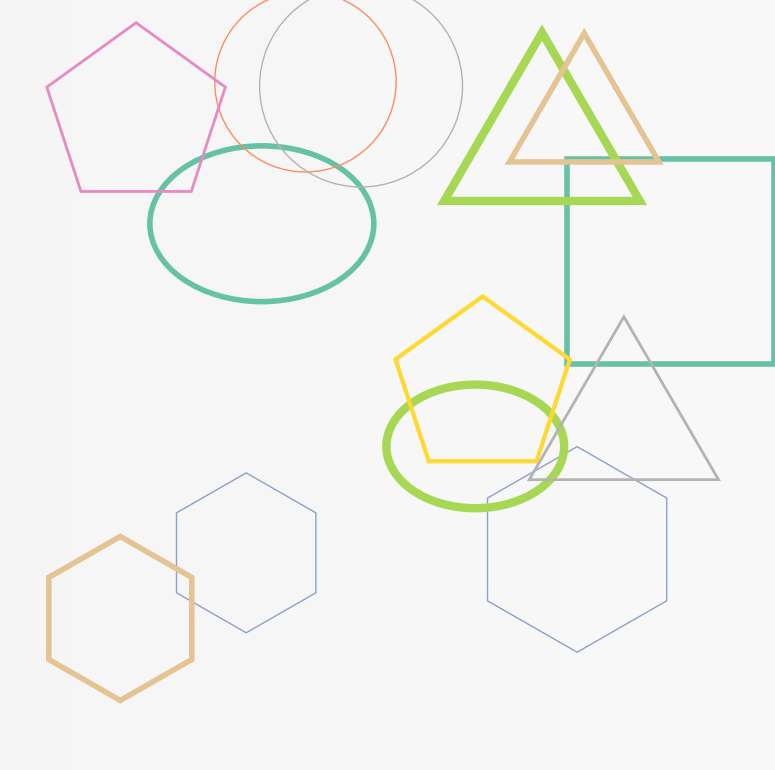[{"shape": "oval", "thickness": 2, "radius": 0.72, "center": [0.338, 0.709]}, {"shape": "square", "thickness": 2, "radius": 0.67, "center": [0.865, 0.66]}, {"shape": "circle", "thickness": 0.5, "radius": 0.59, "center": [0.394, 0.894]}, {"shape": "hexagon", "thickness": 0.5, "radius": 0.67, "center": [0.745, 0.286]}, {"shape": "hexagon", "thickness": 0.5, "radius": 0.52, "center": [0.318, 0.282]}, {"shape": "pentagon", "thickness": 1, "radius": 0.61, "center": [0.176, 0.849]}, {"shape": "triangle", "thickness": 3, "radius": 0.73, "center": [0.699, 0.812]}, {"shape": "oval", "thickness": 3, "radius": 0.57, "center": [0.613, 0.42]}, {"shape": "pentagon", "thickness": 1.5, "radius": 0.59, "center": [0.623, 0.497]}, {"shape": "triangle", "thickness": 2, "radius": 0.56, "center": [0.754, 0.845]}, {"shape": "hexagon", "thickness": 2, "radius": 0.53, "center": [0.155, 0.197]}, {"shape": "circle", "thickness": 0.5, "radius": 0.65, "center": [0.466, 0.888]}, {"shape": "triangle", "thickness": 1, "radius": 0.71, "center": [0.805, 0.448]}]